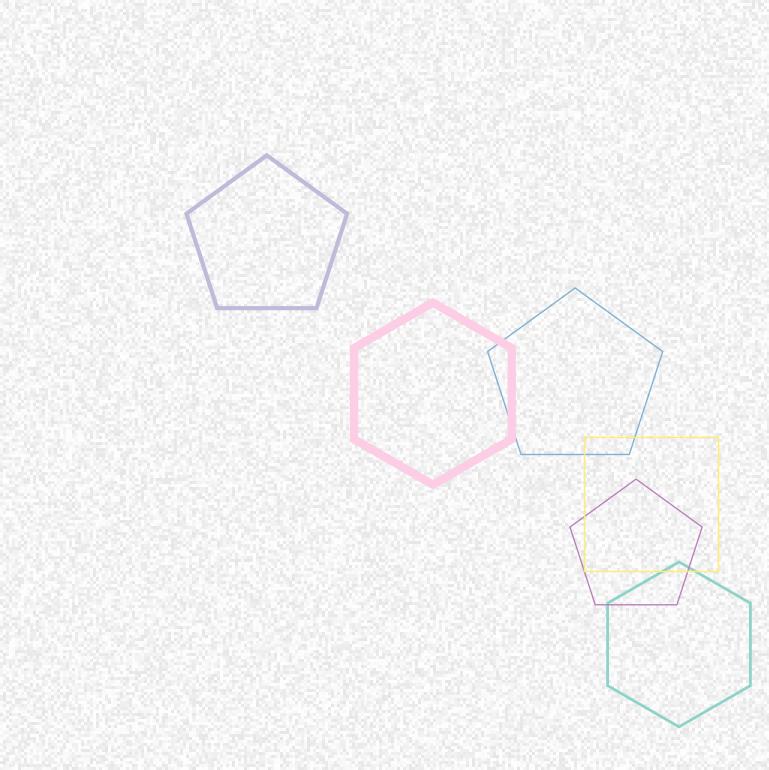[{"shape": "hexagon", "thickness": 1, "radius": 0.54, "center": [0.882, 0.163]}, {"shape": "pentagon", "thickness": 1.5, "radius": 0.55, "center": [0.347, 0.689]}, {"shape": "pentagon", "thickness": 0.5, "radius": 0.6, "center": [0.747, 0.506]}, {"shape": "hexagon", "thickness": 3, "radius": 0.59, "center": [0.562, 0.489]}, {"shape": "pentagon", "thickness": 0.5, "radius": 0.45, "center": [0.826, 0.288]}, {"shape": "square", "thickness": 0.5, "radius": 0.44, "center": [0.845, 0.346]}]